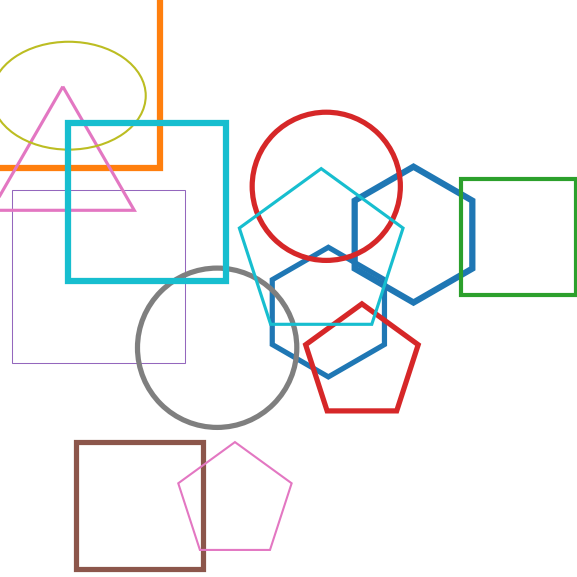[{"shape": "hexagon", "thickness": 3, "radius": 0.59, "center": [0.716, 0.593]}, {"shape": "hexagon", "thickness": 2.5, "radius": 0.56, "center": [0.569, 0.459]}, {"shape": "square", "thickness": 3, "radius": 0.74, "center": [0.13, 0.855]}, {"shape": "square", "thickness": 2, "radius": 0.5, "center": [0.898, 0.588]}, {"shape": "pentagon", "thickness": 2.5, "radius": 0.51, "center": [0.627, 0.371]}, {"shape": "circle", "thickness": 2.5, "radius": 0.64, "center": [0.565, 0.677]}, {"shape": "square", "thickness": 0.5, "radius": 0.75, "center": [0.171, 0.521]}, {"shape": "square", "thickness": 2.5, "radius": 0.55, "center": [0.242, 0.124]}, {"shape": "triangle", "thickness": 1.5, "radius": 0.71, "center": [0.109, 0.706]}, {"shape": "pentagon", "thickness": 1, "radius": 0.52, "center": [0.407, 0.13]}, {"shape": "circle", "thickness": 2.5, "radius": 0.69, "center": [0.376, 0.397]}, {"shape": "oval", "thickness": 1, "radius": 0.67, "center": [0.119, 0.833]}, {"shape": "pentagon", "thickness": 1.5, "radius": 0.75, "center": [0.556, 0.558]}, {"shape": "square", "thickness": 3, "radius": 0.69, "center": [0.254, 0.649]}]